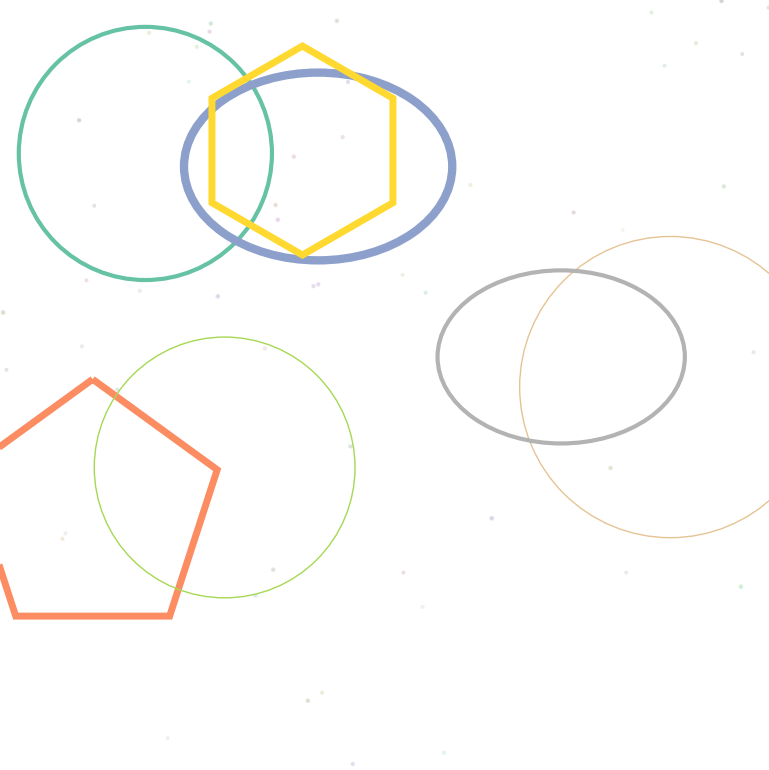[{"shape": "circle", "thickness": 1.5, "radius": 0.82, "center": [0.189, 0.801]}, {"shape": "pentagon", "thickness": 2.5, "radius": 0.85, "center": [0.12, 0.337]}, {"shape": "oval", "thickness": 3, "radius": 0.87, "center": [0.413, 0.784]}, {"shape": "circle", "thickness": 0.5, "radius": 0.85, "center": [0.292, 0.393]}, {"shape": "hexagon", "thickness": 2.5, "radius": 0.68, "center": [0.393, 0.805]}, {"shape": "circle", "thickness": 0.5, "radius": 0.98, "center": [0.87, 0.497]}, {"shape": "oval", "thickness": 1.5, "radius": 0.8, "center": [0.729, 0.536]}]